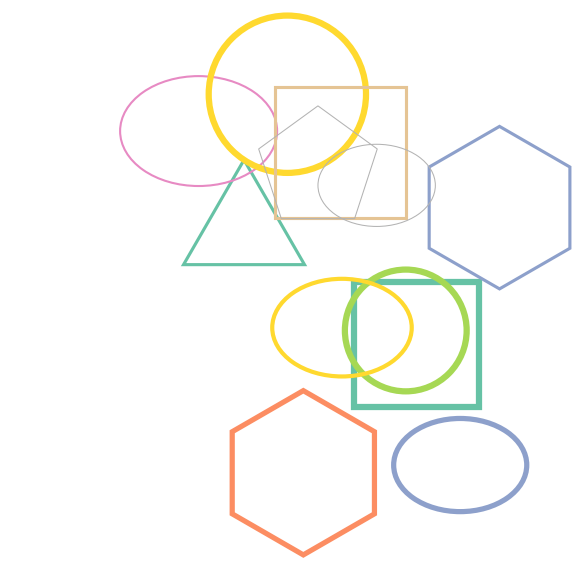[{"shape": "square", "thickness": 3, "radius": 0.54, "center": [0.721, 0.403]}, {"shape": "triangle", "thickness": 1.5, "radius": 0.6, "center": [0.423, 0.601]}, {"shape": "hexagon", "thickness": 2.5, "radius": 0.71, "center": [0.525, 0.18]}, {"shape": "oval", "thickness": 2.5, "radius": 0.58, "center": [0.797, 0.194]}, {"shape": "hexagon", "thickness": 1.5, "radius": 0.7, "center": [0.865, 0.64]}, {"shape": "oval", "thickness": 1, "radius": 0.68, "center": [0.344, 0.772]}, {"shape": "circle", "thickness": 3, "radius": 0.53, "center": [0.703, 0.427]}, {"shape": "oval", "thickness": 2, "radius": 0.6, "center": [0.592, 0.432]}, {"shape": "circle", "thickness": 3, "radius": 0.68, "center": [0.498, 0.836]}, {"shape": "square", "thickness": 1.5, "radius": 0.57, "center": [0.589, 0.735]}, {"shape": "pentagon", "thickness": 0.5, "radius": 0.54, "center": [0.551, 0.708]}, {"shape": "oval", "thickness": 0.5, "radius": 0.51, "center": [0.652, 0.678]}]